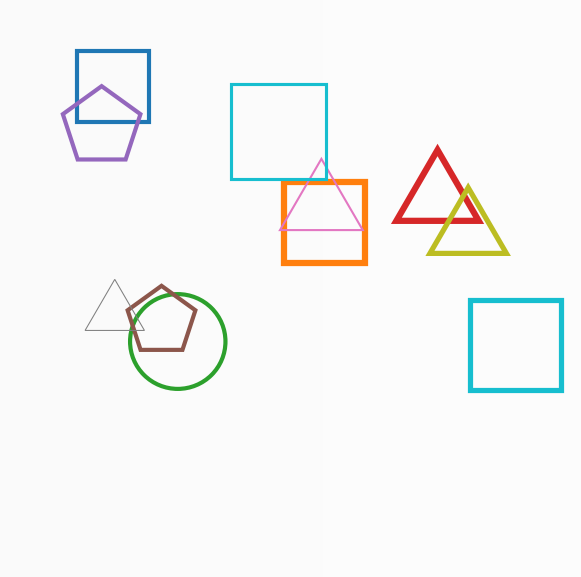[{"shape": "square", "thickness": 2, "radius": 0.31, "center": [0.195, 0.849]}, {"shape": "square", "thickness": 3, "radius": 0.35, "center": [0.558, 0.614]}, {"shape": "circle", "thickness": 2, "radius": 0.41, "center": [0.306, 0.408]}, {"shape": "triangle", "thickness": 3, "radius": 0.41, "center": [0.753, 0.658]}, {"shape": "pentagon", "thickness": 2, "radius": 0.35, "center": [0.175, 0.78]}, {"shape": "pentagon", "thickness": 2, "radius": 0.31, "center": [0.278, 0.443]}, {"shape": "triangle", "thickness": 1, "radius": 0.41, "center": [0.553, 0.642]}, {"shape": "triangle", "thickness": 0.5, "radius": 0.29, "center": [0.197, 0.456]}, {"shape": "triangle", "thickness": 2.5, "radius": 0.38, "center": [0.805, 0.598]}, {"shape": "square", "thickness": 1.5, "radius": 0.41, "center": [0.479, 0.771]}, {"shape": "square", "thickness": 2.5, "radius": 0.39, "center": [0.887, 0.402]}]